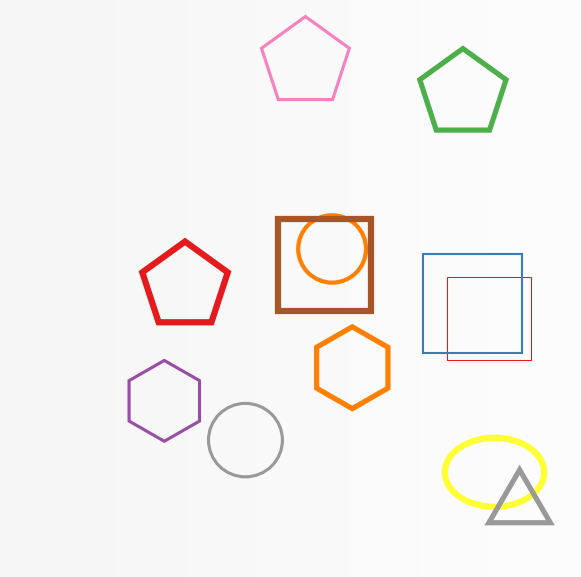[{"shape": "pentagon", "thickness": 3, "radius": 0.39, "center": [0.318, 0.504]}, {"shape": "square", "thickness": 0.5, "radius": 0.36, "center": [0.841, 0.447]}, {"shape": "square", "thickness": 1, "radius": 0.43, "center": [0.812, 0.473]}, {"shape": "pentagon", "thickness": 2.5, "radius": 0.39, "center": [0.796, 0.837]}, {"shape": "hexagon", "thickness": 1.5, "radius": 0.35, "center": [0.283, 0.305]}, {"shape": "circle", "thickness": 2, "radius": 0.29, "center": [0.571, 0.568]}, {"shape": "hexagon", "thickness": 2.5, "radius": 0.35, "center": [0.606, 0.362]}, {"shape": "oval", "thickness": 3, "radius": 0.43, "center": [0.851, 0.181]}, {"shape": "square", "thickness": 3, "radius": 0.4, "center": [0.559, 0.54]}, {"shape": "pentagon", "thickness": 1.5, "radius": 0.4, "center": [0.526, 0.891]}, {"shape": "triangle", "thickness": 2.5, "radius": 0.31, "center": [0.894, 0.124]}, {"shape": "circle", "thickness": 1.5, "radius": 0.32, "center": [0.422, 0.237]}]